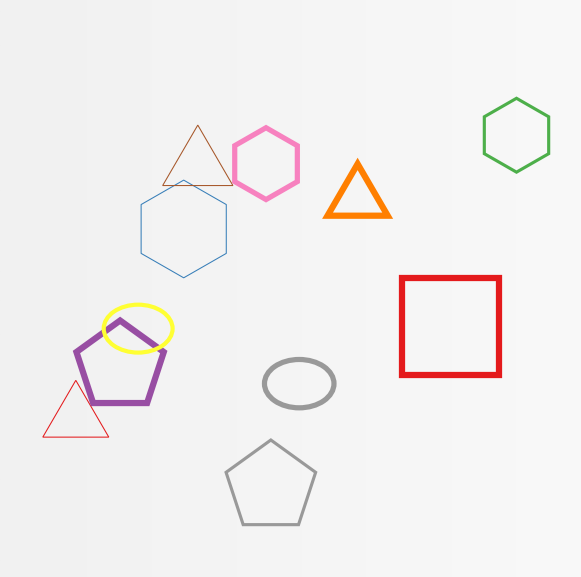[{"shape": "triangle", "thickness": 0.5, "radius": 0.33, "center": [0.13, 0.275]}, {"shape": "square", "thickness": 3, "radius": 0.42, "center": [0.775, 0.433]}, {"shape": "hexagon", "thickness": 0.5, "radius": 0.42, "center": [0.316, 0.603]}, {"shape": "hexagon", "thickness": 1.5, "radius": 0.32, "center": [0.889, 0.765]}, {"shape": "pentagon", "thickness": 3, "radius": 0.39, "center": [0.207, 0.365]}, {"shape": "triangle", "thickness": 3, "radius": 0.3, "center": [0.615, 0.656]}, {"shape": "oval", "thickness": 2, "radius": 0.3, "center": [0.238, 0.43]}, {"shape": "triangle", "thickness": 0.5, "radius": 0.35, "center": [0.34, 0.713]}, {"shape": "hexagon", "thickness": 2.5, "radius": 0.31, "center": [0.458, 0.716]}, {"shape": "pentagon", "thickness": 1.5, "radius": 0.41, "center": [0.466, 0.156]}, {"shape": "oval", "thickness": 2.5, "radius": 0.3, "center": [0.515, 0.335]}]